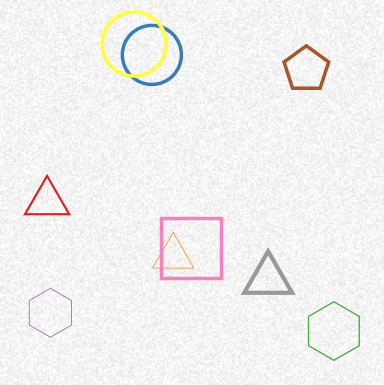[{"shape": "triangle", "thickness": 1.5, "radius": 0.33, "center": [0.122, 0.477]}, {"shape": "circle", "thickness": 2.5, "radius": 0.38, "center": [0.394, 0.857]}, {"shape": "hexagon", "thickness": 1, "radius": 0.38, "center": [0.867, 0.14]}, {"shape": "hexagon", "thickness": 0.5, "radius": 0.32, "center": [0.131, 0.188]}, {"shape": "triangle", "thickness": 0.5, "radius": 0.31, "center": [0.45, 0.335]}, {"shape": "circle", "thickness": 2.5, "radius": 0.42, "center": [0.348, 0.886]}, {"shape": "pentagon", "thickness": 2.5, "radius": 0.3, "center": [0.796, 0.82]}, {"shape": "square", "thickness": 2.5, "radius": 0.39, "center": [0.497, 0.356]}, {"shape": "triangle", "thickness": 3, "radius": 0.36, "center": [0.696, 0.275]}]